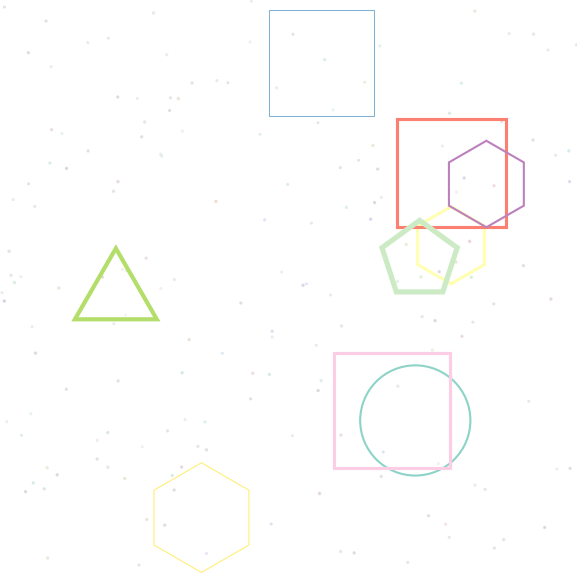[{"shape": "circle", "thickness": 1, "radius": 0.48, "center": [0.719, 0.271]}, {"shape": "hexagon", "thickness": 1.5, "radius": 0.33, "center": [0.781, 0.574]}, {"shape": "square", "thickness": 1.5, "radius": 0.47, "center": [0.781, 0.7]}, {"shape": "square", "thickness": 0.5, "radius": 0.46, "center": [0.557, 0.889]}, {"shape": "triangle", "thickness": 2, "radius": 0.41, "center": [0.201, 0.487]}, {"shape": "square", "thickness": 1.5, "radius": 0.5, "center": [0.679, 0.288]}, {"shape": "hexagon", "thickness": 1, "radius": 0.37, "center": [0.842, 0.68]}, {"shape": "pentagon", "thickness": 2.5, "radius": 0.34, "center": [0.727, 0.549]}, {"shape": "hexagon", "thickness": 0.5, "radius": 0.47, "center": [0.349, 0.103]}]